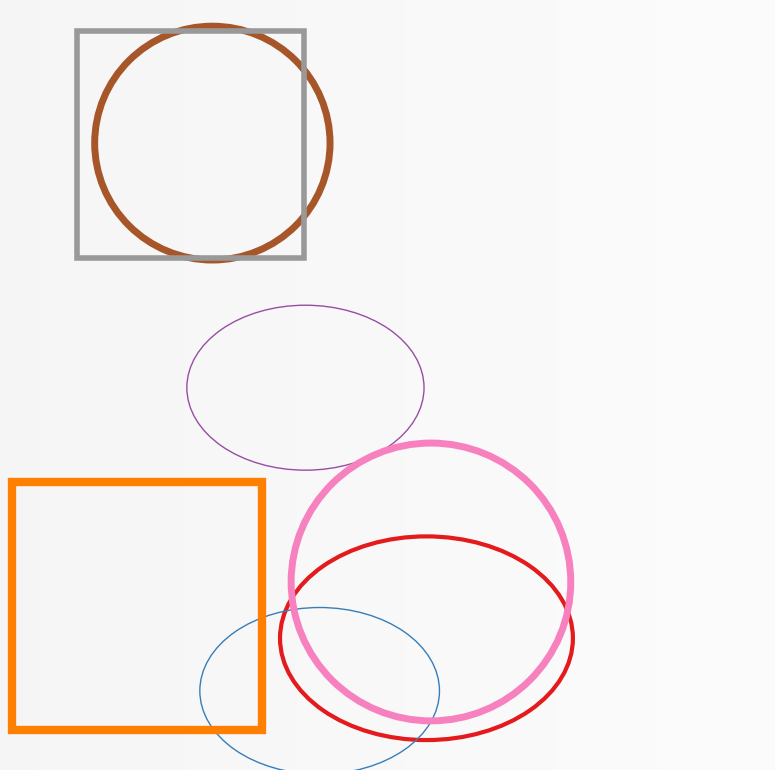[{"shape": "oval", "thickness": 1.5, "radius": 0.94, "center": [0.55, 0.171]}, {"shape": "oval", "thickness": 0.5, "radius": 0.77, "center": [0.412, 0.103]}, {"shape": "oval", "thickness": 0.5, "radius": 0.77, "center": [0.394, 0.497]}, {"shape": "square", "thickness": 3, "radius": 0.8, "center": [0.177, 0.213]}, {"shape": "circle", "thickness": 2.5, "radius": 0.76, "center": [0.274, 0.814]}, {"shape": "circle", "thickness": 2.5, "radius": 0.9, "center": [0.556, 0.244]}, {"shape": "square", "thickness": 2, "radius": 0.73, "center": [0.246, 0.812]}]